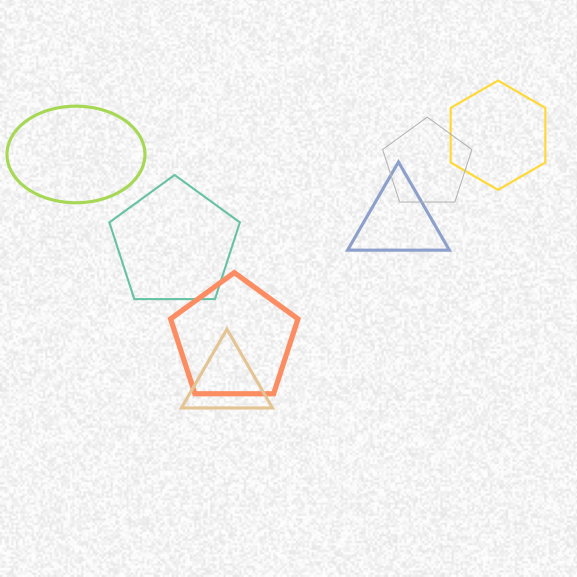[{"shape": "pentagon", "thickness": 1, "radius": 0.59, "center": [0.302, 0.577]}, {"shape": "pentagon", "thickness": 2.5, "radius": 0.58, "center": [0.406, 0.411]}, {"shape": "triangle", "thickness": 1.5, "radius": 0.51, "center": [0.69, 0.617]}, {"shape": "oval", "thickness": 1.5, "radius": 0.6, "center": [0.132, 0.732]}, {"shape": "hexagon", "thickness": 1, "radius": 0.47, "center": [0.862, 0.765]}, {"shape": "triangle", "thickness": 1.5, "radius": 0.45, "center": [0.393, 0.338]}, {"shape": "pentagon", "thickness": 0.5, "radius": 0.41, "center": [0.74, 0.715]}]